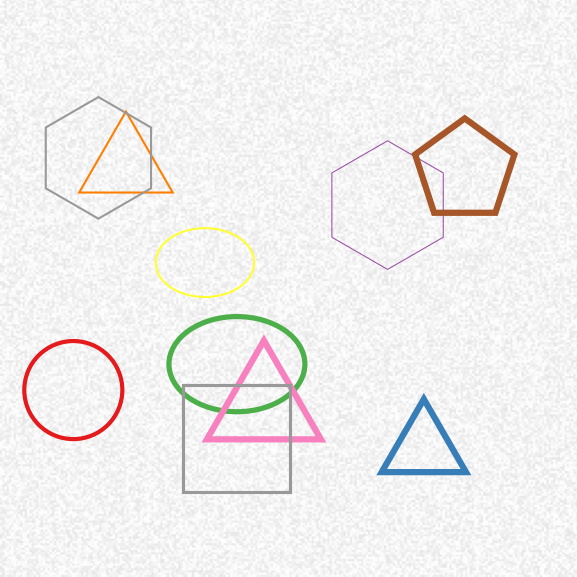[{"shape": "circle", "thickness": 2, "radius": 0.42, "center": [0.127, 0.324]}, {"shape": "triangle", "thickness": 3, "radius": 0.42, "center": [0.734, 0.224]}, {"shape": "oval", "thickness": 2.5, "radius": 0.59, "center": [0.41, 0.369]}, {"shape": "hexagon", "thickness": 0.5, "radius": 0.56, "center": [0.671, 0.644]}, {"shape": "triangle", "thickness": 1, "radius": 0.47, "center": [0.218, 0.713]}, {"shape": "oval", "thickness": 1, "radius": 0.43, "center": [0.355, 0.544]}, {"shape": "pentagon", "thickness": 3, "radius": 0.45, "center": [0.805, 0.704]}, {"shape": "triangle", "thickness": 3, "radius": 0.57, "center": [0.457, 0.295]}, {"shape": "hexagon", "thickness": 1, "radius": 0.53, "center": [0.17, 0.726]}, {"shape": "square", "thickness": 1.5, "radius": 0.46, "center": [0.41, 0.24]}]